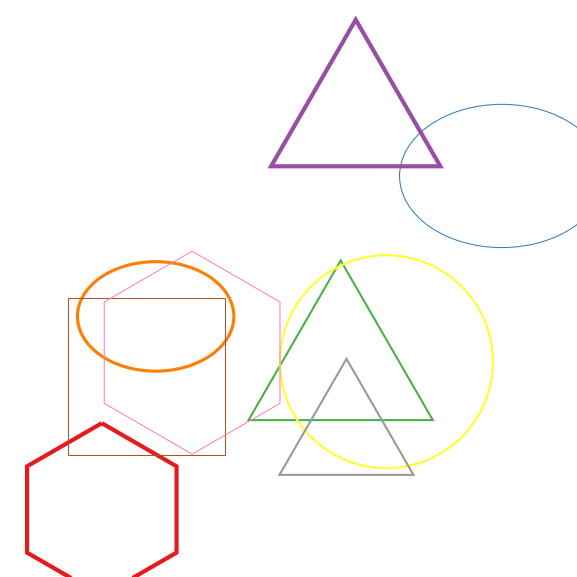[{"shape": "hexagon", "thickness": 2, "radius": 0.75, "center": [0.176, 0.117]}, {"shape": "oval", "thickness": 0.5, "radius": 0.89, "center": [0.869, 0.694]}, {"shape": "triangle", "thickness": 1, "radius": 0.92, "center": [0.59, 0.364]}, {"shape": "triangle", "thickness": 2, "radius": 0.85, "center": [0.616, 0.796]}, {"shape": "oval", "thickness": 1.5, "radius": 0.68, "center": [0.27, 0.451]}, {"shape": "circle", "thickness": 1, "radius": 0.92, "center": [0.669, 0.373]}, {"shape": "square", "thickness": 0.5, "radius": 0.68, "center": [0.254, 0.347]}, {"shape": "hexagon", "thickness": 0.5, "radius": 0.88, "center": [0.333, 0.388]}, {"shape": "triangle", "thickness": 1, "radius": 0.67, "center": [0.6, 0.244]}]